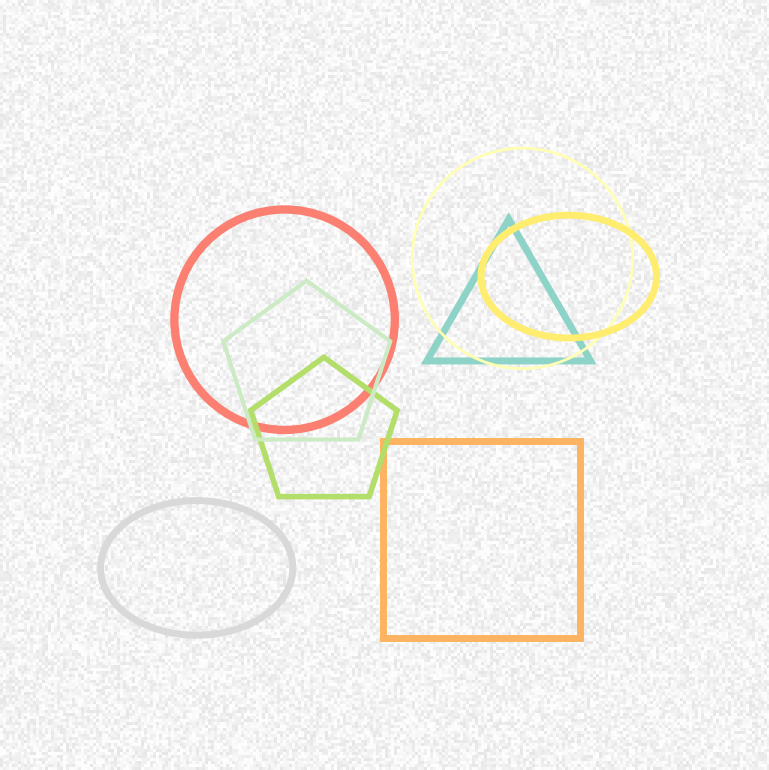[{"shape": "triangle", "thickness": 2.5, "radius": 0.61, "center": [0.661, 0.593]}, {"shape": "circle", "thickness": 1, "radius": 0.72, "center": [0.679, 0.664]}, {"shape": "circle", "thickness": 3, "radius": 0.72, "center": [0.37, 0.585]}, {"shape": "square", "thickness": 2.5, "radius": 0.64, "center": [0.626, 0.3]}, {"shape": "pentagon", "thickness": 2, "radius": 0.5, "center": [0.421, 0.436]}, {"shape": "oval", "thickness": 2.5, "radius": 0.62, "center": [0.255, 0.262]}, {"shape": "pentagon", "thickness": 1.5, "radius": 0.57, "center": [0.398, 0.521]}, {"shape": "oval", "thickness": 2.5, "radius": 0.57, "center": [0.739, 0.641]}]